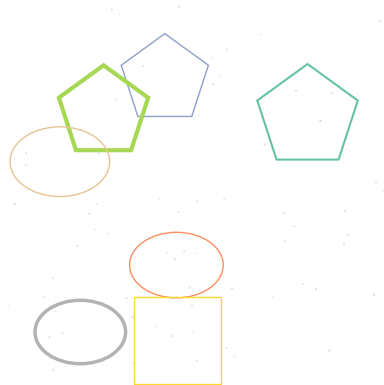[{"shape": "pentagon", "thickness": 1.5, "radius": 0.69, "center": [0.799, 0.697]}, {"shape": "oval", "thickness": 1, "radius": 0.61, "center": [0.458, 0.311]}, {"shape": "pentagon", "thickness": 1, "radius": 0.59, "center": [0.428, 0.794]}, {"shape": "pentagon", "thickness": 3, "radius": 0.61, "center": [0.269, 0.709]}, {"shape": "square", "thickness": 1, "radius": 0.56, "center": [0.462, 0.116]}, {"shape": "oval", "thickness": 1, "radius": 0.65, "center": [0.155, 0.58]}, {"shape": "oval", "thickness": 2.5, "radius": 0.59, "center": [0.209, 0.138]}]